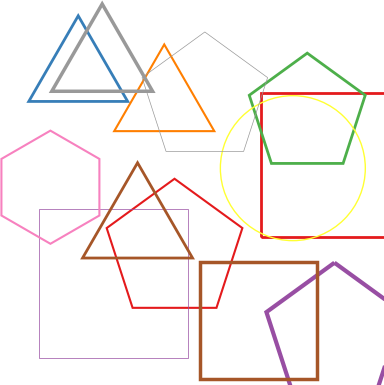[{"shape": "square", "thickness": 2, "radius": 0.94, "center": [0.866, 0.571]}, {"shape": "pentagon", "thickness": 1.5, "radius": 0.93, "center": [0.453, 0.35]}, {"shape": "triangle", "thickness": 2, "radius": 0.74, "center": [0.203, 0.811]}, {"shape": "pentagon", "thickness": 2, "radius": 0.79, "center": [0.798, 0.704]}, {"shape": "square", "thickness": 0.5, "radius": 0.97, "center": [0.294, 0.264]}, {"shape": "pentagon", "thickness": 3, "radius": 0.93, "center": [0.869, 0.132]}, {"shape": "triangle", "thickness": 1.5, "radius": 0.75, "center": [0.427, 0.734]}, {"shape": "circle", "thickness": 1, "radius": 0.94, "center": [0.761, 0.563]}, {"shape": "square", "thickness": 2.5, "radius": 0.76, "center": [0.672, 0.168]}, {"shape": "triangle", "thickness": 2, "radius": 0.82, "center": [0.357, 0.412]}, {"shape": "hexagon", "thickness": 1.5, "radius": 0.73, "center": [0.131, 0.514]}, {"shape": "triangle", "thickness": 2.5, "radius": 0.76, "center": [0.265, 0.839]}, {"shape": "pentagon", "thickness": 0.5, "radius": 0.86, "center": [0.532, 0.745]}]